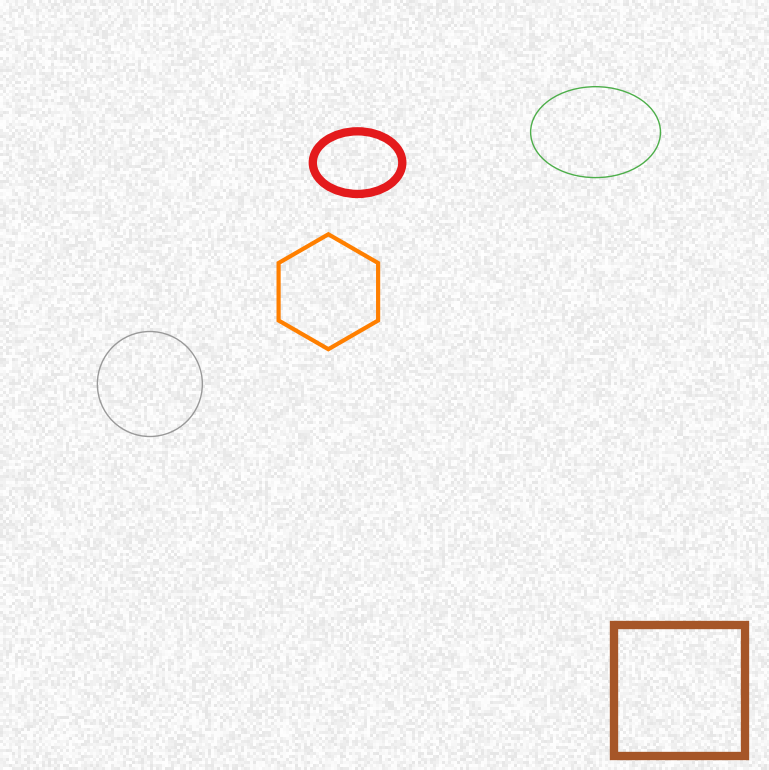[{"shape": "oval", "thickness": 3, "radius": 0.29, "center": [0.464, 0.789]}, {"shape": "oval", "thickness": 0.5, "radius": 0.42, "center": [0.773, 0.828]}, {"shape": "hexagon", "thickness": 1.5, "radius": 0.37, "center": [0.426, 0.621]}, {"shape": "square", "thickness": 3, "radius": 0.43, "center": [0.882, 0.104]}, {"shape": "circle", "thickness": 0.5, "radius": 0.34, "center": [0.195, 0.501]}]